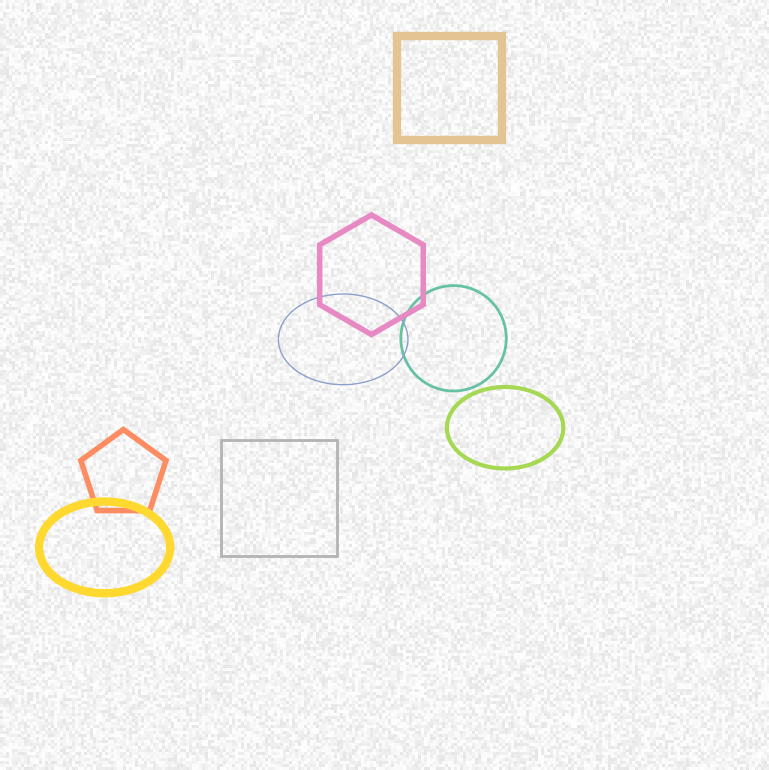[{"shape": "circle", "thickness": 1, "radius": 0.34, "center": [0.589, 0.561]}, {"shape": "pentagon", "thickness": 2, "radius": 0.29, "center": [0.16, 0.384]}, {"shape": "oval", "thickness": 0.5, "radius": 0.42, "center": [0.446, 0.559]}, {"shape": "hexagon", "thickness": 2, "radius": 0.39, "center": [0.482, 0.643]}, {"shape": "oval", "thickness": 1.5, "radius": 0.38, "center": [0.656, 0.445]}, {"shape": "oval", "thickness": 3, "radius": 0.43, "center": [0.136, 0.289]}, {"shape": "square", "thickness": 3, "radius": 0.34, "center": [0.584, 0.886]}, {"shape": "square", "thickness": 1, "radius": 0.37, "center": [0.362, 0.353]}]